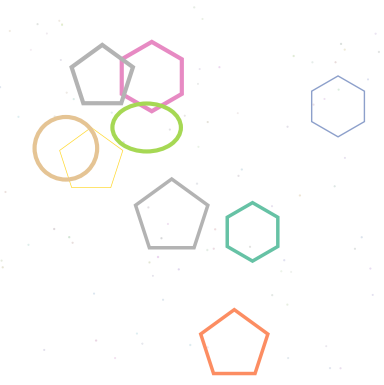[{"shape": "hexagon", "thickness": 2.5, "radius": 0.38, "center": [0.656, 0.398]}, {"shape": "pentagon", "thickness": 2.5, "radius": 0.46, "center": [0.609, 0.104]}, {"shape": "hexagon", "thickness": 1, "radius": 0.4, "center": [0.878, 0.724]}, {"shape": "hexagon", "thickness": 3, "radius": 0.45, "center": [0.394, 0.801]}, {"shape": "oval", "thickness": 3, "radius": 0.44, "center": [0.381, 0.669]}, {"shape": "pentagon", "thickness": 0.5, "radius": 0.43, "center": [0.237, 0.583]}, {"shape": "circle", "thickness": 3, "radius": 0.41, "center": [0.171, 0.615]}, {"shape": "pentagon", "thickness": 2.5, "radius": 0.49, "center": [0.446, 0.436]}, {"shape": "pentagon", "thickness": 3, "radius": 0.42, "center": [0.266, 0.8]}]